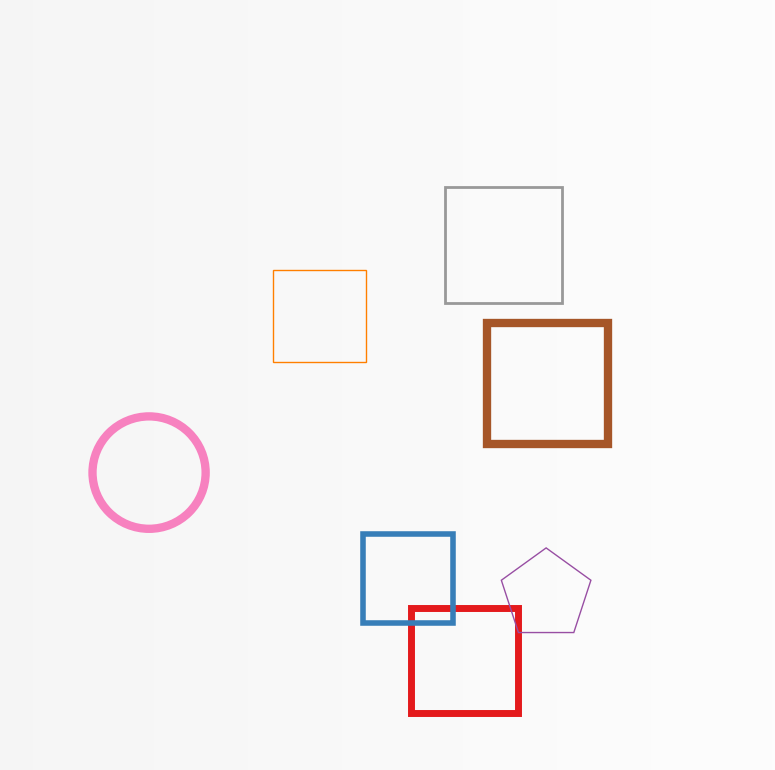[{"shape": "square", "thickness": 2.5, "radius": 0.34, "center": [0.599, 0.142]}, {"shape": "square", "thickness": 2, "radius": 0.29, "center": [0.526, 0.249]}, {"shape": "pentagon", "thickness": 0.5, "radius": 0.3, "center": [0.705, 0.228]}, {"shape": "square", "thickness": 0.5, "radius": 0.3, "center": [0.412, 0.59]}, {"shape": "square", "thickness": 3, "radius": 0.39, "center": [0.706, 0.502]}, {"shape": "circle", "thickness": 3, "radius": 0.36, "center": [0.192, 0.386]}, {"shape": "square", "thickness": 1, "radius": 0.38, "center": [0.65, 0.682]}]